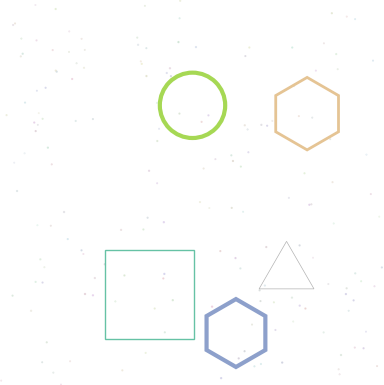[{"shape": "square", "thickness": 1, "radius": 0.58, "center": [0.389, 0.235]}, {"shape": "hexagon", "thickness": 3, "radius": 0.44, "center": [0.613, 0.135]}, {"shape": "circle", "thickness": 3, "radius": 0.42, "center": [0.5, 0.726]}, {"shape": "hexagon", "thickness": 2, "radius": 0.47, "center": [0.798, 0.705]}, {"shape": "triangle", "thickness": 0.5, "radius": 0.41, "center": [0.744, 0.291]}]